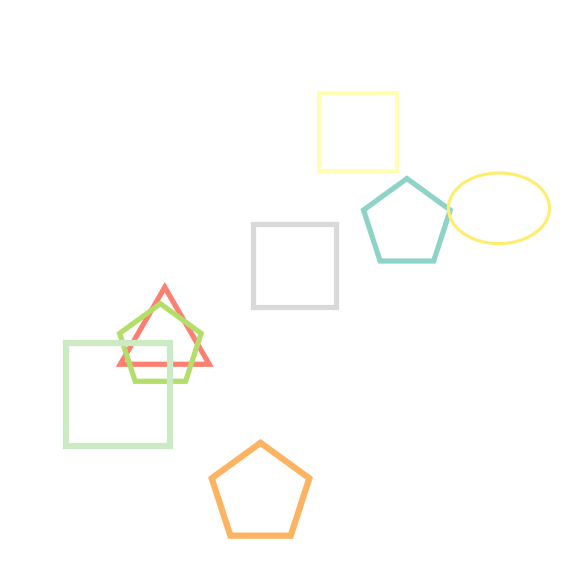[{"shape": "pentagon", "thickness": 2.5, "radius": 0.39, "center": [0.705, 0.611]}, {"shape": "square", "thickness": 2, "radius": 0.34, "center": [0.62, 0.77]}, {"shape": "triangle", "thickness": 2.5, "radius": 0.44, "center": [0.285, 0.413]}, {"shape": "pentagon", "thickness": 3, "radius": 0.44, "center": [0.451, 0.143]}, {"shape": "pentagon", "thickness": 2.5, "radius": 0.37, "center": [0.278, 0.399]}, {"shape": "square", "thickness": 2.5, "radius": 0.36, "center": [0.51, 0.54]}, {"shape": "square", "thickness": 3, "radius": 0.45, "center": [0.204, 0.316]}, {"shape": "oval", "thickness": 1.5, "radius": 0.44, "center": [0.864, 0.638]}]